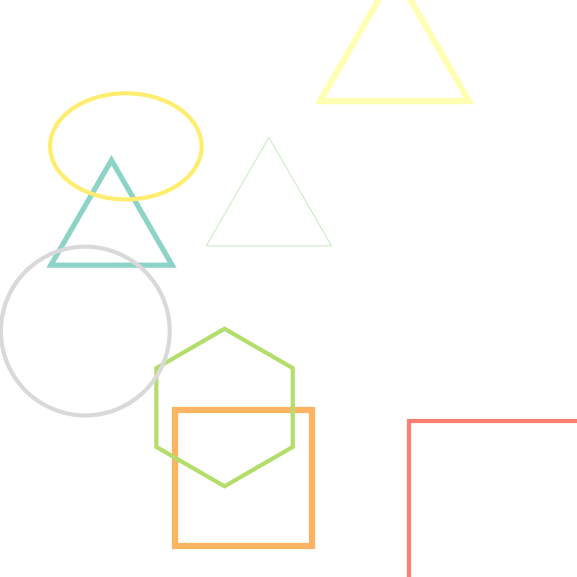[{"shape": "triangle", "thickness": 2.5, "radius": 0.61, "center": [0.193, 0.601]}, {"shape": "triangle", "thickness": 3, "radius": 0.74, "center": [0.683, 0.899]}, {"shape": "square", "thickness": 2, "radius": 0.73, "center": [0.854, 0.124]}, {"shape": "square", "thickness": 3, "radius": 0.59, "center": [0.422, 0.172]}, {"shape": "hexagon", "thickness": 2, "radius": 0.68, "center": [0.389, 0.293]}, {"shape": "circle", "thickness": 2, "radius": 0.73, "center": [0.148, 0.426]}, {"shape": "triangle", "thickness": 0.5, "radius": 0.63, "center": [0.466, 0.636]}, {"shape": "oval", "thickness": 2, "radius": 0.66, "center": [0.218, 0.746]}]